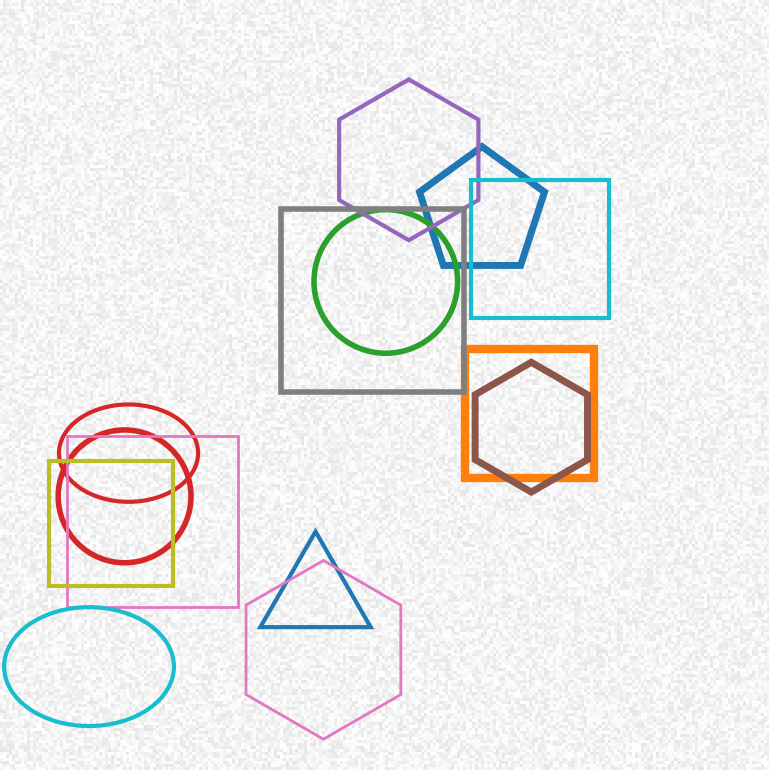[{"shape": "pentagon", "thickness": 2.5, "radius": 0.43, "center": [0.626, 0.724]}, {"shape": "triangle", "thickness": 1.5, "radius": 0.41, "center": [0.41, 0.227]}, {"shape": "square", "thickness": 3, "radius": 0.42, "center": [0.687, 0.463]}, {"shape": "circle", "thickness": 2, "radius": 0.47, "center": [0.501, 0.635]}, {"shape": "oval", "thickness": 1.5, "radius": 0.45, "center": [0.167, 0.411]}, {"shape": "circle", "thickness": 2, "radius": 0.43, "center": [0.162, 0.355]}, {"shape": "hexagon", "thickness": 1.5, "radius": 0.52, "center": [0.531, 0.792]}, {"shape": "hexagon", "thickness": 2.5, "radius": 0.42, "center": [0.69, 0.445]}, {"shape": "hexagon", "thickness": 1, "radius": 0.58, "center": [0.42, 0.156]}, {"shape": "square", "thickness": 1, "radius": 0.56, "center": [0.198, 0.323]}, {"shape": "square", "thickness": 2, "radius": 0.59, "center": [0.484, 0.61]}, {"shape": "square", "thickness": 1.5, "radius": 0.4, "center": [0.144, 0.32]}, {"shape": "oval", "thickness": 1.5, "radius": 0.55, "center": [0.116, 0.134]}, {"shape": "square", "thickness": 1.5, "radius": 0.45, "center": [0.701, 0.677]}]